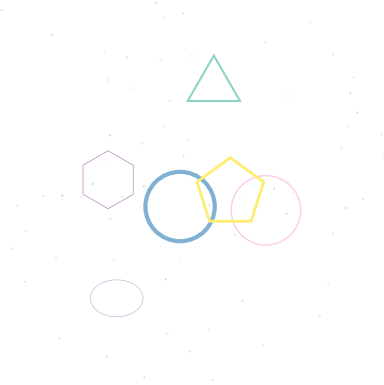[{"shape": "triangle", "thickness": 1.5, "radius": 0.39, "center": [0.555, 0.777]}, {"shape": "oval", "thickness": 0.5, "radius": 0.34, "center": [0.303, 0.225]}, {"shape": "circle", "thickness": 3, "radius": 0.45, "center": [0.468, 0.464]}, {"shape": "circle", "thickness": 1, "radius": 0.45, "center": [0.691, 0.454]}, {"shape": "hexagon", "thickness": 0.5, "radius": 0.38, "center": [0.281, 0.533]}, {"shape": "pentagon", "thickness": 2, "radius": 0.46, "center": [0.598, 0.499]}]